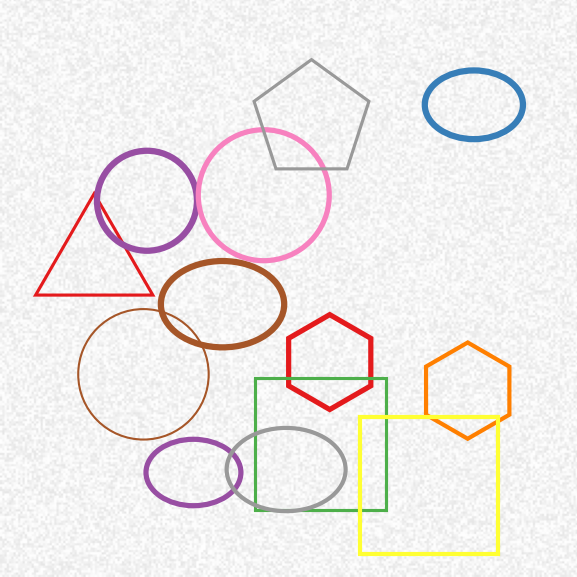[{"shape": "hexagon", "thickness": 2.5, "radius": 0.41, "center": [0.571, 0.372]}, {"shape": "triangle", "thickness": 1.5, "radius": 0.59, "center": [0.163, 0.547]}, {"shape": "oval", "thickness": 3, "radius": 0.42, "center": [0.821, 0.818]}, {"shape": "square", "thickness": 1.5, "radius": 0.57, "center": [0.555, 0.23]}, {"shape": "oval", "thickness": 2.5, "radius": 0.41, "center": [0.335, 0.181]}, {"shape": "circle", "thickness": 3, "radius": 0.43, "center": [0.254, 0.652]}, {"shape": "hexagon", "thickness": 2, "radius": 0.42, "center": [0.81, 0.323]}, {"shape": "square", "thickness": 2, "radius": 0.6, "center": [0.743, 0.159]}, {"shape": "circle", "thickness": 1, "radius": 0.56, "center": [0.248, 0.351]}, {"shape": "oval", "thickness": 3, "radius": 0.53, "center": [0.385, 0.472]}, {"shape": "circle", "thickness": 2.5, "radius": 0.57, "center": [0.457, 0.661]}, {"shape": "oval", "thickness": 2, "radius": 0.52, "center": [0.495, 0.186]}, {"shape": "pentagon", "thickness": 1.5, "radius": 0.52, "center": [0.539, 0.791]}]